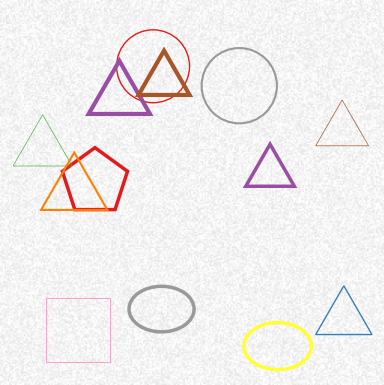[{"shape": "circle", "thickness": 1, "radius": 0.47, "center": [0.398, 0.828]}, {"shape": "pentagon", "thickness": 2.5, "radius": 0.44, "center": [0.247, 0.528]}, {"shape": "triangle", "thickness": 1, "radius": 0.42, "center": [0.893, 0.173]}, {"shape": "triangle", "thickness": 0.5, "radius": 0.44, "center": [0.111, 0.613]}, {"shape": "triangle", "thickness": 2.5, "radius": 0.36, "center": [0.701, 0.553]}, {"shape": "triangle", "thickness": 3, "radius": 0.46, "center": [0.31, 0.75]}, {"shape": "triangle", "thickness": 1.5, "radius": 0.5, "center": [0.193, 0.504]}, {"shape": "oval", "thickness": 2.5, "radius": 0.44, "center": [0.721, 0.101]}, {"shape": "triangle", "thickness": 3, "radius": 0.38, "center": [0.426, 0.792]}, {"shape": "triangle", "thickness": 0.5, "radius": 0.4, "center": [0.889, 0.661]}, {"shape": "square", "thickness": 0.5, "radius": 0.42, "center": [0.203, 0.143]}, {"shape": "oval", "thickness": 2.5, "radius": 0.42, "center": [0.42, 0.197]}, {"shape": "circle", "thickness": 1.5, "radius": 0.49, "center": [0.621, 0.777]}]